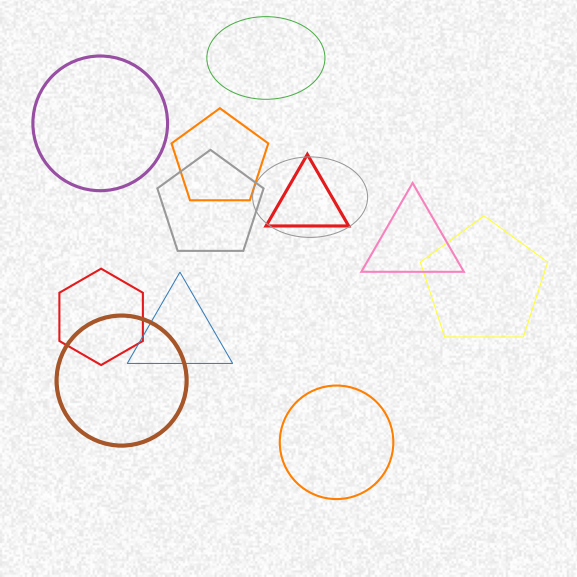[{"shape": "hexagon", "thickness": 1, "radius": 0.42, "center": [0.175, 0.45]}, {"shape": "triangle", "thickness": 1.5, "radius": 0.41, "center": [0.532, 0.649]}, {"shape": "triangle", "thickness": 0.5, "radius": 0.53, "center": [0.312, 0.422]}, {"shape": "oval", "thickness": 0.5, "radius": 0.51, "center": [0.46, 0.899]}, {"shape": "circle", "thickness": 1.5, "radius": 0.58, "center": [0.174, 0.786]}, {"shape": "pentagon", "thickness": 1, "radius": 0.44, "center": [0.381, 0.724]}, {"shape": "circle", "thickness": 1, "radius": 0.49, "center": [0.583, 0.233]}, {"shape": "pentagon", "thickness": 0.5, "radius": 0.58, "center": [0.838, 0.509]}, {"shape": "circle", "thickness": 2, "radius": 0.56, "center": [0.211, 0.34]}, {"shape": "triangle", "thickness": 1, "radius": 0.51, "center": [0.714, 0.58]}, {"shape": "oval", "thickness": 0.5, "radius": 0.5, "center": [0.537, 0.658]}, {"shape": "pentagon", "thickness": 1, "radius": 0.48, "center": [0.364, 0.643]}]